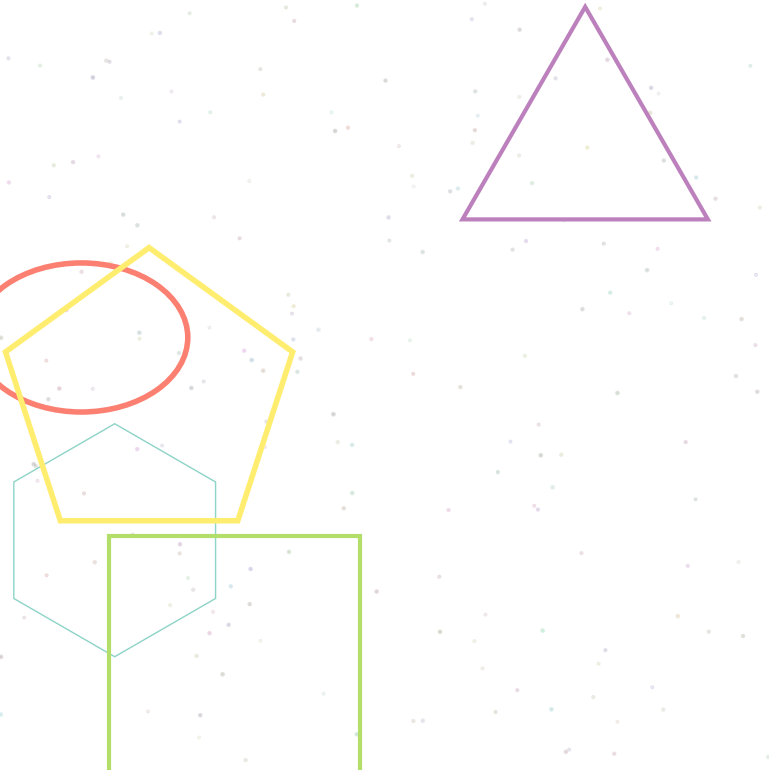[{"shape": "hexagon", "thickness": 0.5, "radius": 0.76, "center": [0.149, 0.298]}, {"shape": "oval", "thickness": 2, "radius": 0.69, "center": [0.106, 0.562]}, {"shape": "square", "thickness": 1.5, "radius": 0.81, "center": [0.304, 0.141]}, {"shape": "triangle", "thickness": 1.5, "radius": 0.92, "center": [0.76, 0.807]}, {"shape": "pentagon", "thickness": 2, "radius": 0.98, "center": [0.194, 0.482]}]